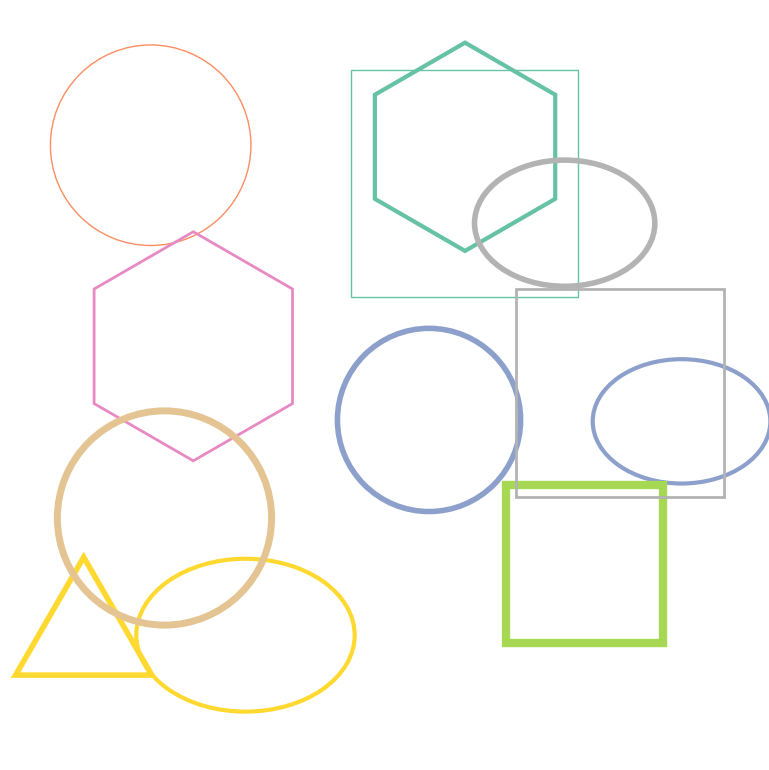[{"shape": "hexagon", "thickness": 1.5, "radius": 0.68, "center": [0.604, 0.809]}, {"shape": "square", "thickness": 0.5, "radius": 0.74, "center": [0.603, 0.762]}, {"shape": "circle", "thickness": 0.5, "radius": 0.65, "center": [0.196, 0.811]}, {"shape": "oval", "thickness": 1.5, "radius": 0.58, "center": [0.885, 0.453]}, {"shape": "circle", "thickness": 2, "radius": 0.59, "center": [0.557, 0.455]}, {"shape": "hexagon", "thickness": 1, "radius": 0.74, "center": [0.251, 0.55]}, {"shape": "square", "thickness": 3, "radius": 0.51, "center": [0.759, 0.268]}, {"shape": "triangle", "thickness": 2, "radius": 0.51, "center": [0.109, 0.174]}, {"shape": "oval", "thickness": 1.5, "radius": 0.71, "center": [0.319, 0.175]}, {"shape": "circle", "thickness": 2.5, "radius": 0.7, "center": [0.214, 0.327]}, {"shape": "oval", "thickness": 2, "radius": 0.59, "center": [0.733, 0.71]}, {"shape": "square", "thickness": 1, "radius": 0.67, "center": [0.805, 0.489]}]